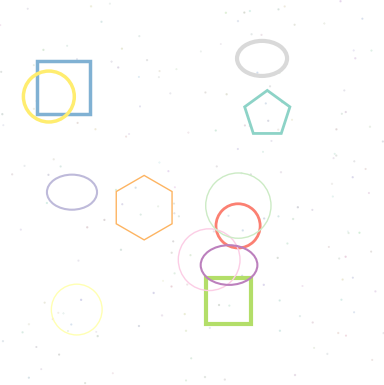[{"shape": "pentagon", "thickness": 2, "radius": 0.31, "center": [0.694, 0.703]}, {"shape": "circle", "thickness": 1, "radius": 0.33, "center": [0.199, 0.196]}, {"shape": "oval", "thickness": 1.5, "radius": 0.33, "center": [0.187, 0.501]}, {"shape": "circle", "thickness": 2, "radius": 0.29, "center": [0.618, 0.413]}, {"shape": "square", "thickness": 2.5, "radius": 0.34, "center": [0.165, 0.771]}, {"shape": "hexagon", "thickness": 1, "radius": 0.42, "center": [0.374, 0.461]}, {"shape": "square", "thickness": 3, "radius": 0.3, "center": [0.594, 0.217]}, {"shape": "circle", "thickness": 1, "radius": 0.4, "center": [0.543, 0.325]}, {"shape": "oval", "thickness": 3, "radius": 0.33, "center": [0.681, 0.848]}, {"shape": "oval", "thickness": 1.5, "radius": 0.37, "center": [0.595, 0.312]}, {"shape": "circle", "thickness": 1, "radius": 0.42, "center": [0.619, 0.466]}, {"shape": "circle", "thickness": 2.5, "radius": 0.33, "center": [0.127, 0.749]}]